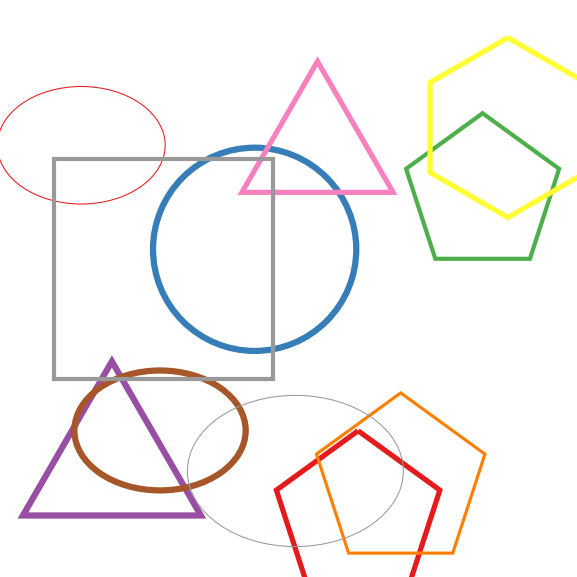[{"shape": "pentagon", "thickness": 2.5, "radius": 0.74, "center": [0.62, 0.104]}, {"shape": "oval", "thickness": 0.5, "radius": 0.73, "center": [0.141, 0.748]}, {"shape": "circle", "thickness": 3, "radius": 0.88, "center": [0.441, 0.567]}, {"shape": "pentagon", "thickness": 2, "radius": 0.7, "center": [0.836, 0.664]}, {"shape": "triangle", "thickness": 3, "radius": 0.89, "center": [0.194, 0.195]}, {"shape": "pentagon", "thickness": 1.5, "radius": 0.77, "center": [0.694, 0.165]}, {"shape": "hexagon", "thickness": 2.5, "radius": 0.78, "center": [0.879, 0.778]}, {"shape": "oval", "thickness": 3, "radius": 0.74, "center": [0.277, 0.254]}, {"shape": "triangle", "thickness": 2.5, "radius": 0.76, "center": [0.55, 0.742]}, {"shape": "square", "thickness": 2, "radius": 0.95, "center": [0.283, 0.533]}, {"shape": "oval", "thickness": 0.5, "radius": 0.93, "center": [0.511, 0.184]}]